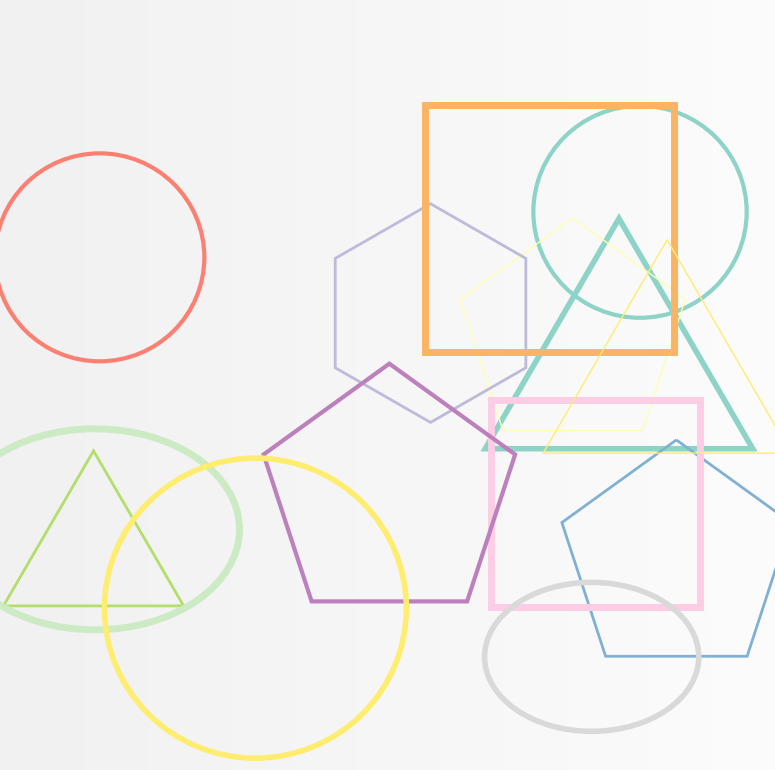[{"shape": "triangle", "thickness": 2, "radius": 1.0, "center": [0.799, 0.517]}, {"shape": "circle", "thickness": 1.5, "radius": 0.69, "center": [0.826, 0.725]}, {"shape": "pentagon", "thickness": 0.5, "radius": 0.76, "center": [0.739, 0.564]}, {"shape": "hexagon", "thickness": 1, "radius": 0.71, "center": [0.556, 0.593]}, {"shape": "circle", "thickness": 1.5, "radius": 0.68, "center": [0.129, 0.666]}, {"shape": "pentagon", "thickness": 1, "radius": 0.78, "center": [0.873, 0.273]}, {"shape": "square", "thickness": 2.5, "radius": 0.8, "center": [0.709, 0.703]}, {"shape": "triangle", "thickness": 1, "radius": 0.67, "center": [0.121, 0.28]}, {"shape": "square", "thickness": 2.5, "radius": 0.67, "center": [0.769, 0.346]}, {"shape": "oval", "thickness": 2, "radius": 0.69, "center": [0.763, 0.147]}, {"shape": "pentagon", "thickness": 1.5, "radius": 0.85, "center": [0.502, 0.357]}, {"shape": "oval", "thickness": 2.5, "radius": 0.93, "center": [0.123, 0.313]}, {"shape": "circle", "thickness": 2, "radius": 0.97, "center": [0.33, 0.21]}, {"shape": "triangle", "thickness": 0.5, "radius": 0.92, "center": [0.861, 0.504]}]